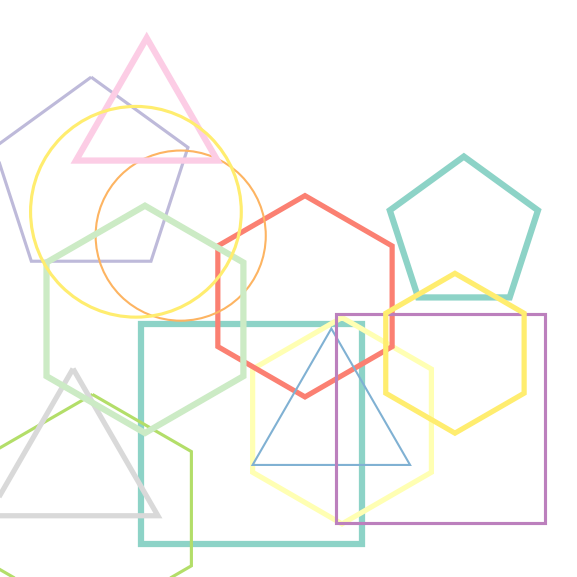[{"shape": "square", "thickness": 3, "radius": 0.96, "center": [0.436, 0.248]}, {"shape": "pentagon", "thickness": 3, "radius": 0.67, "center": [0.803, 0.593]}, {"shape": "hexagon", "thickness": 2.5, "radius": 0.89, "center": [0.592, 0.271]}, {"shape": "pentagon", "thickness": 1.5, "radius": 0.88, "center": [0.158, 0.689]}, {"shape": "hexagon", "thickness": 2.5, "radius": 0.87, "center": [0.528, 0.486]}, {"shape": "triangle", "thickness": 1, "radius": 0.79, "center": [0.574, 0.273]}, {"shape": "circle", "thickness": 1, "radius": 0.74, "center": [0.313, 0.591]}, {"shape": "hexagon", "thickness": 1.5, "radius": 0.99, "center": [0.16, 0.118]}, {"shape": "triangle", "thickness": 3, "radius": 0.71, "center": [0.254, 0.792]}, {"shape": "triangle", "thickness": 2.5, "radius": 0.85, "center": [0.126, 0.191]}, {"shape": "square", "thickness": 1.5, "radius": 0.9, "center": [0.763, 0.274]}, {"shape": "hexagon", "thickness": 3, "radius": 0.98, "center": [0.251, 0.446]}, {"shape": "circle", "thickness": 1.5, "radius": 0.91, "center": [0.235, 0.632]}, {"shape": "hexagon", "thickness": 2.5, "radius": 0.69, "center": [0.788, 0.387]}]